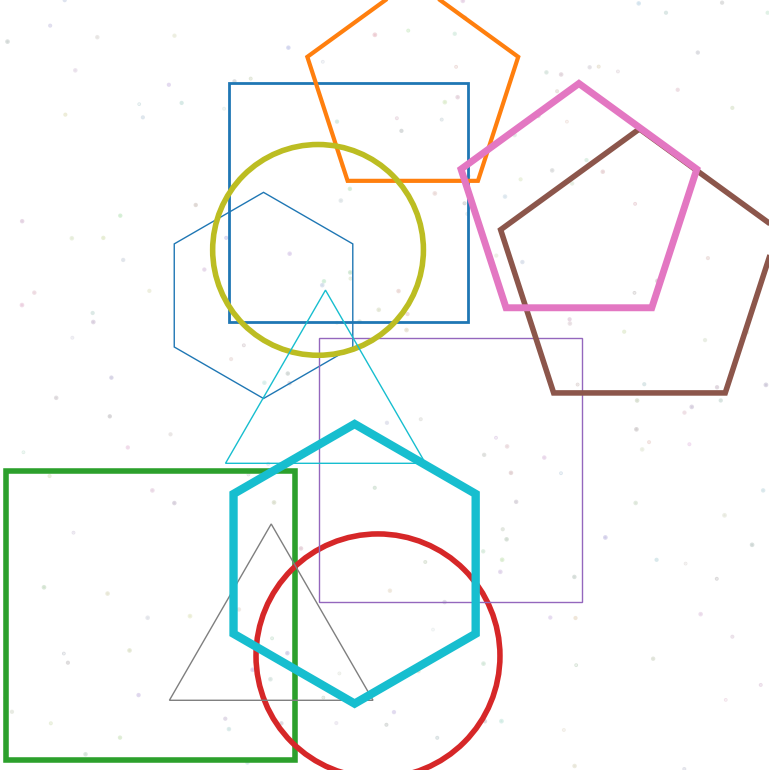[{"shape": "hexagon", "thickness": 0.5, "radius": 0.67, "center": [0.342, 0.616]}, {"shape": "square", "thickness": 1, "radius": 0.78, "center": [0.453, 0.737]}, {"shape": "pentagon", "thickness": 1.5, "radius": 0.72, "center": [0.536, 0.882]}, {"shape": "square", "thickness": 2, "radius": 0.94, "center": [0.195, 0.2]}, {"shape": "circle", "thickness": 2, "radius": 0.79, "center": [0.491, 0.148]}, {"shape": "square", "thickness": 0.5, "radius": 0.85, "center": [0.585, 0.39]}, {"shape": "pentagon", "thickness": 2, "radius": 0.95, "center": [0.83, 0.643]}, {"shape": "pentagon", "thickness": 2.5, "radius": 0.8, "center": [0.752, 0.731]}, {"shape": "triangle", "thickness": 0.5, "radius": 0.76, "center": [0.352, 0.167]}, {"shape": "circle", "thickness": 2, "radius": 0.68, "center": [0.413, 0.675]}, {"shape": "hexagon", "thickness": 3, "radius": 0.91, "center": [0.461, 0.268]}, {"shape": "triangle", "thickness": 0.5, "radius": 0.75, "center": [0.423, 0.473]}]